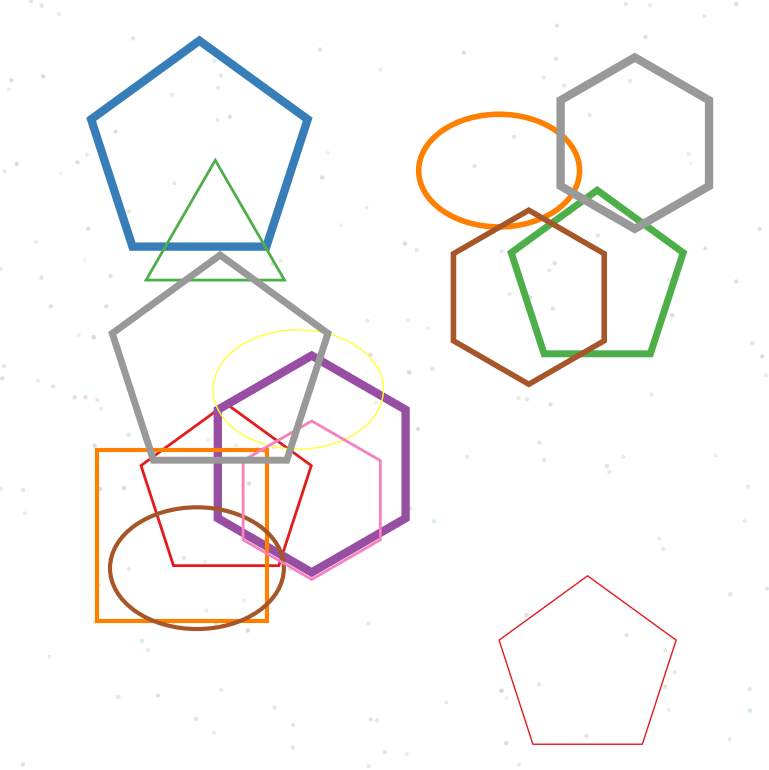[{"shape": "pentagon", "thickness": 0.5, "radius": 0.6, "center": [0.763, 0.131]}, {"shape": "pentagon", "thickness": 1, "radius": 0.58, "center": [0.294, 0.359]}, {"shape": "pentagon", "thickness": 3, "radius": 0.74, "center": [0.259, 0.799]}, {"shape": "pentagon", "thickness": 2.5, "radius": 0.59, "center": [0.776, 0.636]}, {"shape": "triangle", "thickness": 1, "radius": 0.52, "center": [0.28, 0.688]}, {"shape": "hexagon", "thickness": 3, "radius": 0.7, "center": [0.405, 0.397]}, {"shape": "oval", "thickness": 2, "radius": 0.52, "center": [0.648, 0.778]}, {"shape": "square", "thickness": 1.5, "radius": 0.55, "center": [0.236, 0.304]}, {"shape": "oval", "thickness": 0.5, "radius": 0.55, "center": [0.387, 0.494]}, {"shape": "oval", "thickness": 1.5, "radius": 0.56, "center": [0.256, 0.262]}, {"shape": "hexagon", "thickness": 2, "radius": 0.57, "center": [0.687, 0.614]}, {"shape": "hexagon", "thickness": 1, "radius": 0.51, "center": [0.405, 0.35]}, {"shape": "pentagon", "thickness": 2.5, "radius": 0.74, "center": [0.286, 0.521]}, {"shape": "hexagon", "thickness": 3, "radius": 0.56, "center": [0.824, 0.814]}]